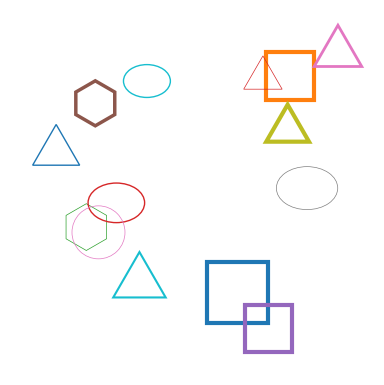[{"shape": "triangle", "thickness": 1, "radius": 0.35, "center": [0.146, 0.606]}, {"shape": "square", "thickness": 3, "radius": 0.4, "center": [0.617, 0.241]}, {"shape": "square", "thickness": 3, "radius": 0.31, "center": [0.753, 0.803]}, {"shape": "hexagon", "thickness": 0.5, "radius": 0.3, "center": [0.224, 0.41]}, {"shape": "triangle", "thickness": 0.5, "radius": 0.29, "center": [0.683, 0.797]}, {"shape": "oval", "thickness": 1, "radius": 0.37, "center": [0.302, 0.473]}, {"shape": "square", "thickness": 3, "radius": 0.3, "center": [0.698, 0.147]}, {"shape": "hexagon", "thickness": 2.5, "radius": 0.29, "center": [0.247, 0.732]}, {"shape": "circle", "thickness": 0.5, "radius": 0.34, "center": [0.256, 0.397]}, {"shape": "triangle", "thickness": 2, "radius": 0.36, "center": [0.878, 0.863]}, {"shape": "oval", "thickness": 0.5, "radius": 0.4, "center": [0.798, 0.511]}, {"shape": "triangle", "thickness": 3, "radius": 0.32, "center": [0.747, 0.664]}, {"shape": "oval", "thickness": 1, "radius": 0.3, "center": [0.382, 0.79]}, {"shape": "triangle", "thickness": 1.5, "radius": 0.39, "center": [0.362, 0.267]}]